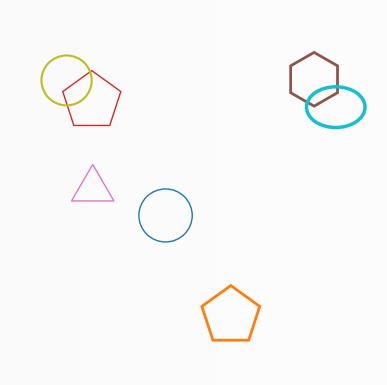[{"shape": "circle", "thickness": 1, "radius": 0.34, "center": [0.427, 0.44]}, {"shape": "pentagon", "thickness": 2, "radius": 0.39, "center": [0.596, 0.18]}, {"shape": "pentagon", "thickness": 1, "radius": 0.39, "center": [0.237, 0.738]}, {"shape": "hexagon", "thickness": 2, "radius": 0.35, "center": [0.811, 0.794]}, {"shape": "triangle", "thickness": 1, "radius": 0.32, "center": [0.239, 0.51]}, {"shape": "circle", "thickness": 1.5, "radius": 0.32, "center": [0.172, 0.791]}, {"shape": "oval", "thickness": 2.5, "radius": 0.38, "center": [0.867, 0.722]}]